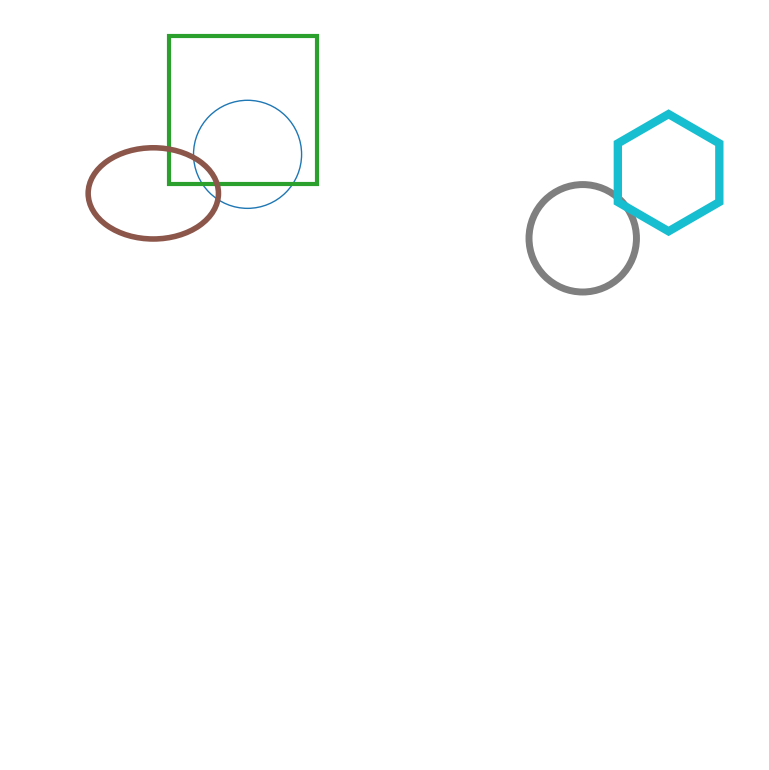[{"shape": "circle", "thickness": 0.5, "radius": 0.35, "center": [0.322, 0.8]}, {"shape": "square", "thickness": 1.5, "radius": 0.48, "center": [0.316, 0.857]}, {"shape": "oval", "thickness": 2, "radius": 0.42, "center": [0.199, 0.749]}, {"shape": "circle", "thickness": 2.5, "radius": 0.35, "center": [0.757, 0.691]}, {"shape": "hexagon", "thickness": 3, "radius": 0.38, "center": [0.868, 0.776]}]